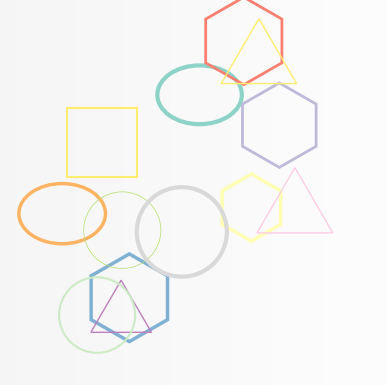[{"shape": "oval", "thickness": 3, "radius": 0.55, "center": [0.515, 0.754]}, {"shape": "hexagon", "thickness": 2.5, "radius": 0.44, "center": [0.649, 0.461]}, {"shape": "hexagon", "thickness": 2, "radius": 0.55, "center": [0.721, 0.675]}, {"shape": "hexagon", "thickness": 2, "radius": 0.57, "center": [0.629, 0.894]}, {"shape": "hexagon", "thickness": 2.5, "radius": 0.57, "center": [0.334, 0.227]}, {"shape": "oval", "thickness": 2.5, "radius": 0.56, "center": [0.16, 0.445]}, {"shape": "circle", "thickness": 0.5, "radius": 0.5, "center": [0.316, 0.402]}, {"shape": "triangle", "thickness": 1, "radius": 0.57, "center": [0.761, 0.452]}, {"shape": "circle", "thickness": 3, "radius": 0.58, "center": [0.469, 0.398]}, {"shape": "triangle", "thickness": 1, "radius": 0.45, "center": [0.313, 0.182]}, {"shape": "circle", "thickness": 1.5, "radius": 0.49, "center": [0.251, 0.182]}, {"shape": "square", "thickness": 1.5, "radius": 0.45, "center": [0.264, 0.629]}, {"shape": "triangle", "thickness": 1, "radius": 0.56, "center": [0.668, 0.839]}]